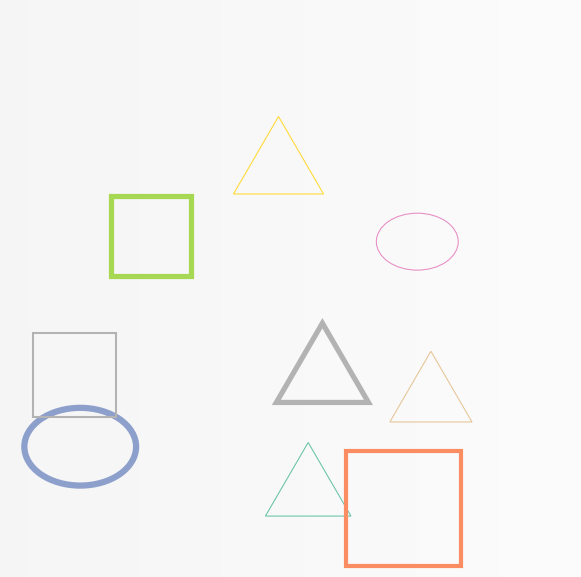[{"shape": "triangle", "thickness": 0.5, "radius": 0.42, "center": [0.53, 0.148]}, {"shape": "square", "thickness": 2, "radius": 0.5, "center": [0.694, 0.119]}, {"shape": "oval", "thickness": 3, "radius": 0.48, "center": [0.138, 0.226]}, {"shape": "oval", "thickness": 0.5, "radius": 0.35, "center": [0.718, 0.581]}, {"shape": "square", "thickness": 2.5, "radius": 0.35, "center": [0.259, 0.59]}, {"shape": "triangle", "thickness": 0.5, "radius": 0.45, "center": [0.479, 0.708]}, {"shape": "triangle", "thickness": 0.5, "radius": 0.41, "center": [0.741, 0.309]}, {"shape": "triangle", "thickness": 2.5, "radius": 0.46, "center": [0.555, 0.348]}, {"shape": "square", "thickness": 1, "radius": 0.36, "center": [0.128, 0.35]}]